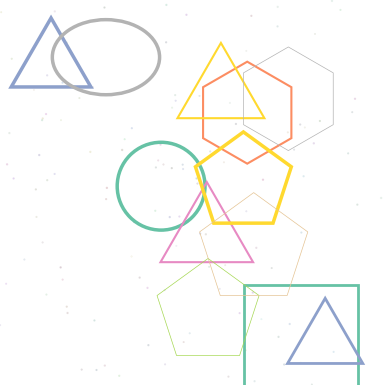[{"shape": "circle", "thickness": 2.5, "radius": 0.57, "center": [0.418, 0.516]}, {"shape": "square", "thickness": 2, "radius": 0.74, "center": [0.781, 0.111]}, {"shape": "hexagon", "thickness": 1.5, "radius": 0.66, "center": [0.642, 0.707]}, {"shape": "triangle", "thickness": 2.5, "radius": 0.6, "center": [0.133, 0.834]}, {"shape": "triangle", "thickness": 2, "radius": 0.56, "center": [0.845, 0.112]}, {"shape": "triangle", "thickness": 1.5, "radius": 0.69, "center": [0.537, 0.388]}, {"shape": "pentagon", "thickness": 0.5, "radius": 0.7, "center": [0.54, 0.189]}, {"shape": "triangle", "thickness": 1.5, "radius": 0.65, "center": [0.574, 0.758]}, {"shape": "pentagon", "thickness": 2.5, "radius": 0.65, "center": [0.632, 0.526]}, {"shape": "pentagon", "thickness": 0.5, "radius": 0.74, "center": [0.659, 0.352]}, {"shape": "oval", "thickness": 2.5, "radius": 0.7, "center": [0.275, 0.851]}, {"shape": "hexagon", "thickness": 0.5, "radius": 0.67, "center": [0.749, 0.743]}]